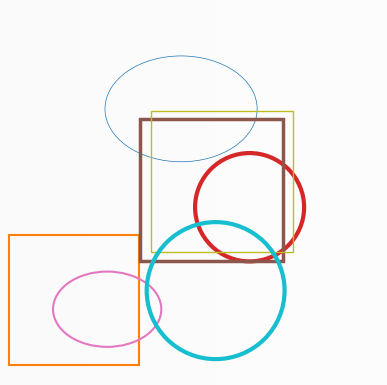[{"shape": "oval", "thickness": 0.5, "radius": 0.98, "center": [0.467, 0.717]}, {"shape": "square", "thickness": 1.5, "radius": 0.84, "center": [0.191, 0.221]}, {"shape": "circle", "thickness": 3, "radius": 0.7, "center": [0.644, 0.462]}, {"shape": "square", "thickness": 2.5, "radius": 0.92, "center": [0.546, 0.506]}, {"shape": "oval", "thickness": 1.5, "radius": 0.7, "center": [0.277, 0.197]}, {"shape": "square", "thickness": 1, "radius": 0.92, "center": [0.572, 0.529]}, {"shape": "circle", "thickness": 3, "radius": 0.89, "center": [0.556, 0.245]}]